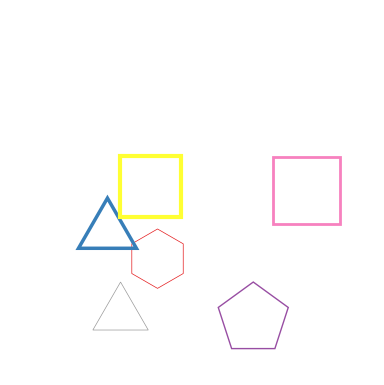[{"shape": "hexagon", "thickness": 0.5, "radius": 0.39, "center": [0.409, 0.328]}, {"shape": "triangle", "thickness": 2.5, "radius": 0.43, "center": [0.279, 0.399]}, {"shape": "pentagon", "thickness": 1, "radius": 0.48, "center": [0.658, 0.172]}, {"shape": "square", "thickness": 3, "radius": 0.4, "center": [0.391, 0.515]}, {"shape": "square", "thickness": 2, "radius": 0.43, "center": [0.797, 0.505]}, {"shape": "triangle", "thickness": 0.5, "radius": 0.42, "center": [0.313, 0.184]}]